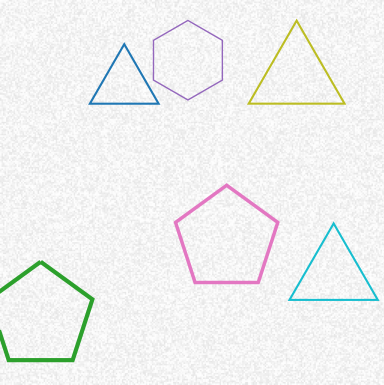[{"shape": "triangle", "thickness": 1.5, "radius": 0.52, "center": [0.323, 0.782]}, {"shape": "pentagon", "thickness": 3, "radius": 0.71, "center": [0.106, 0.179]}, {"shape": "hexagon", "thickness": 1, "radius": 0.52, "center": [0.488, 0.844]}, {"shape": "pentagon", "thickness": 2.5, "radius": 0.7, "center": [0.589, 0.379]}, {"shape": "triangle", "thickness": 1.5, "radius": 0.72, "center": [0.77, 0.803]}, {"shape": "triangle", "thickness": 1.5, "radius": 0.66, "center": [0.867, 0.287]}]